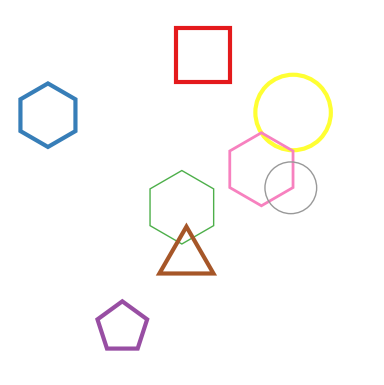[{"shape": "square", "thickness": 3, "radius": 0.35, "center": [0.527, 0.856]}, {"shape": "hexagon", "thickness": 3, "radius": 0.41, "center": [0.125, 0.701]}, {"shape": "hexagon", "thickness": 1, "radius": 0.48, "center": [0.472, 0.462]}, {"shape": "pentagon", "thickness": 3, "radius": 0.34, "center": [0.318, 0.149]}, {"shape": "circle", "thickness": 3, "radius": 0.49, "center": [0.761, 0.708]}, {"shape": "triangle", "thickness": 3, "radius": 0.41, "center": [0.484, 0.33]}, {"shape": "hexagon", "thickness": 2, "radius": 0.47, "center": [0.679, 0.56]}, {"shape": "circle", "thickness": 1, "radius": 0.34, "center": [0.755, 0.512]}]